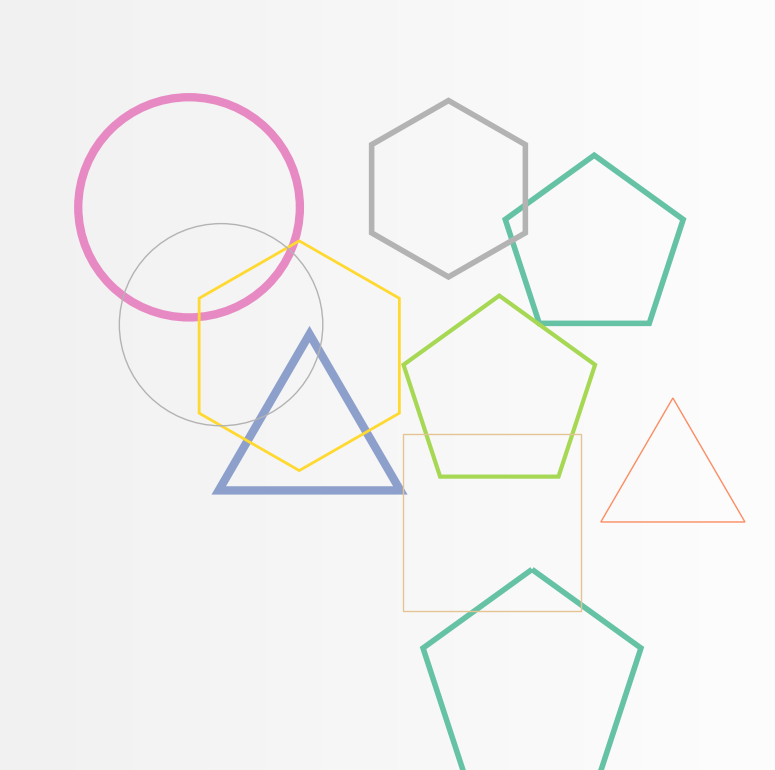[{"shape": "pentagon", "thickness": 2, "radius": 0.74, "center": [0.686, 0.113]}, {"shape": "pentagon", "thickness": 2, "radius": 0.6, "center": [0.767, 0.678]}, {"shape": "triangle", "thickness": 0.5, "radius": 0.54, "center": [0.868, 0.376]}, {"shape": "triangle", "thickness": 3, "radius": 0.68, "center": [0.399, 0.431]}, {"shape": "circle", "thickness": 3, "radius": 0.71, "center": [0.244, 0.731]}, {"shape": "pentagon", "thickness": 1.5, "radius": 0.65, "center": [0.644, 0.486]}, {"shape": "hexagon", "thickness": 1, "radius": 0.75, "center": [0.386, 0.538]}, {"shape": "square", "thickness": 0.5, "radius": 0.57, "center": [0.635, 0.321]}, {"shape": "circle", "thickness": 0.5, "radius": 0.66, "center": [0.285, 0.578]}, {"shape": "hexagon", "thickness": 2, "radius": 0.57, "center": [0.579, 0.755]}]